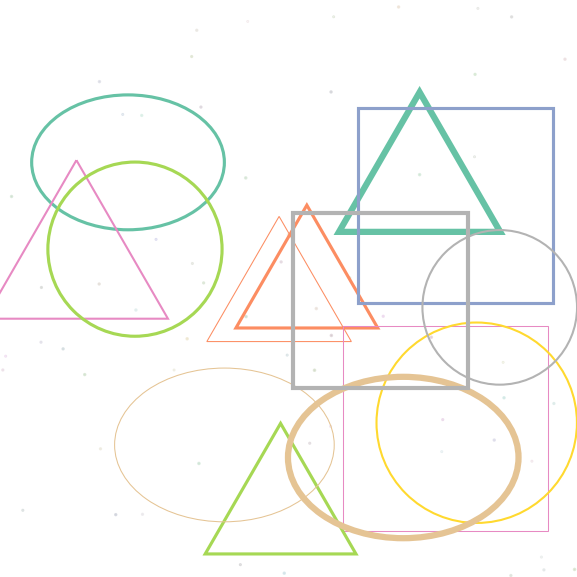[{"shape": "oval", "thickness": 1.5, "radius": 0.83, "center": [0.222, 0.718]}, {"shape": "triangle", "thickness": 3, "radius": 0.81, "center": [0.727, 0.678]}, {"shape": "triangle", "thickness": 1.5, "radius": 0.71, "center": [0.531, 0.502]}, {"shape": "triangle", "thickness": 0.5, "radius": 0.72, "center": [0.483, 0.48]}, {"shape": "square", "thickness": 1.5, "radius": 0.84, "center": [0.789, 0.643]}, {"shape": "square", "thickness": 0.5, "radius": 0.89, "center": [0.771, 0.258]}, {"shape": "triangle", "thickness": 1, "radius": 0.91, "center": [0.132, 0.539]}, {"shape": "triangle", "thickness": 1.5, "radius": 0.75, "center": [0.486, 0.115]}, {"shape": "circle", "thickness": 1.5, "radius": 0.75, "center": [0.234, 0.568]}, {"shape": "circle", "thickness": 1, "radius": 0.87, "center": [0.825, 0.267]}, {"shape": "oval", "thickness": 0.5, "radius": 0.95, "center": [0.389, 0.229]}, {"shape": "oval", "thickness": 3, "radius": 1.0, "center": [0.698, 0.207]}, {"shape": "circle", "thickness": 1, "radius": 0.67, "center": [0.865, 0.467]}, {"shape": "square", "thickness": 2, "radius": 0.76, "center": [0.659, 0.478]}]